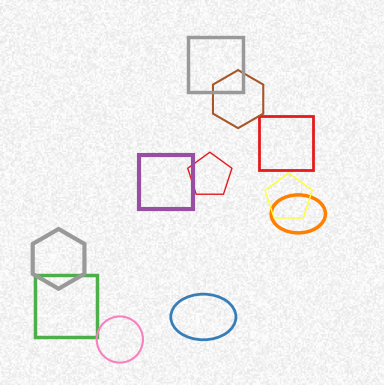[{"shape": "square", "thickness": 2, "radius": 0.35, "center": [0.742, 0.629]}, {"shape": "pentagon", "thickness": 1, "radius": 0.3, "center": [0.545, 0.544]}, {"shape": "oval", "thickness": 2, "radius": 0.42, "center": [0.528, 0.177]}, {"shape": "square", "thickness": 2.5, "radius": 0.4, "center": [0.172, 0.206]}, {"shape": "square", "thickness": 3, "radius": 0.35, "center": [0.431, 0.528]}, {"shape": "oval", "thickness": 2.5, "radius": 0.35, "center": [0.775, 0.444]}, {"shape": "pentagon", "thickness": 1, "radius": 0.32, "center": [0.75, 0.486]}, {"shape": "hexagon", "thickness": 1.5, "radius": 0.38, "center": [0.618, 0.743]}, {"shape": "circle", "thickness": 1.5, "radius": 0.3, "center": [0.311, 0.118]}, {"shape": "hexagon", "thickness": 3, "radius": 0.39, "center": [0.152, 0.328]}, {"shape": "square", "thickness": 2.5, "radius": 0.36, "center": [0.559, 0.832]}]